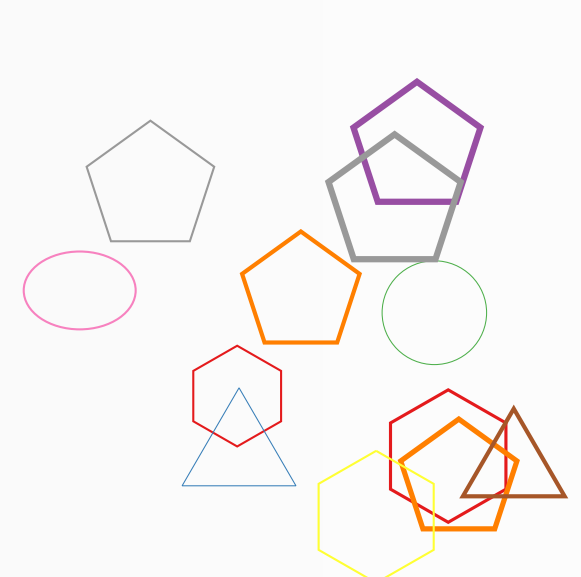[{"shape": "hexagon", "thickness": 1.5, "radius": 0.57, "center": [0.771, 0.209]}, {"shape": "hexagon", "thickness": 1, "radius": 0.44, "center": [0.408, 0.313]}, {"shape": "triangle", "thickness": 0.5, "radius": 0.57, "center": [0.411, 0.214]}, {"shape": "circle", "thickness": 0.5, "radius": 0.45, "center": [0.747, 0.458]}, {"shape": "pentagon", "thickness": 3, "radius": 0.57, "center": [0.717, 0.743]}, {"shape": "pentagon", "thickness": 2, "radius": 0.53, "center": [0.518, 0.492]}, {"shape": "pentagon", "thickness": 2.5, "radius": 0.53, "center": [0.789, 0.168]}, {"shape": "hexagon", "thickness": 1, "radius": 0.57, "center": [0.647, 0.104]}, {"shape": "triangle", "thickness": 2, "radius": 0.51, "center": [0.884, 0.19]}, {"shape": "oval", "thickness": 1, "radius": 0.48, "center": [0.137, 0.496]}, {"shape": "pentagon", "thickness": 3, "radius": 0.6, "center": [0.679, 0.647]}, {"shape": "pentagon", "thickness": 1, "radius": 0.58, "center": [0.259, 0.675]}]